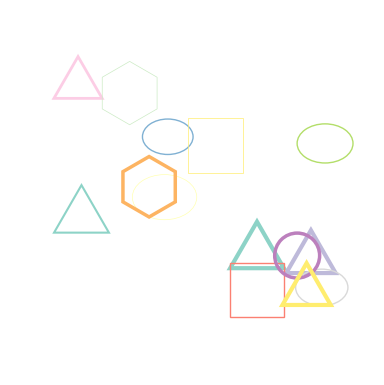[{"shape": "triangle", "thickness": 1.5, "radius": 0.41, "center": [0.212, 0.437]}, {"shape": "triangle", "thickness": 3, "radius": 0.4, "center": [0.668, 0.344]}, {"shape": "oval", "thickness": 0.5, "radius": 0.42, "center": [0.427, 0.488]}, {"shape": "triangle", "thickness": 3, "radius": 0.37, "center": [0.808, 0.328]}, {"shape": "square", "thickness": 1, "radius": 0.35, "center": [0.668, 0.247]}, {"shape": "oval", "thickness": 1, "radius": 0.33, "center": [0.436, 0.645]}, {"shape": "hexagon", "thickness": 2.5, "radius": 0.39, "center": [0.387, 0.515]}, {"shape": "oval", "thickness": 1, "radius": 0.36, "center": [0.844, 0.627]}, {"shape": "triangle", "thickness": 2, "radius": 0.36, "center": [0.203, 0.781]}, {"shape": "oval", "thickness": 1, "radius": 0.34, "center": [0.836, 0.253]}, {"shape": "circle", "thickness": 2.5, "radius": 0.29, "center": [0.772, 0.336]}, {"shape": "hexagon", "thickness": 0.5, "radius": 0.41, "center": [0.337, 0.758]}, {"shape": "triangle", "thickness": 3, "radius": 0.36, "center": [0.796, 0.244]}, {"shape": "square", "thickness": 0.5, "radius": 0.36, "center": [0.56, 0.621]}]